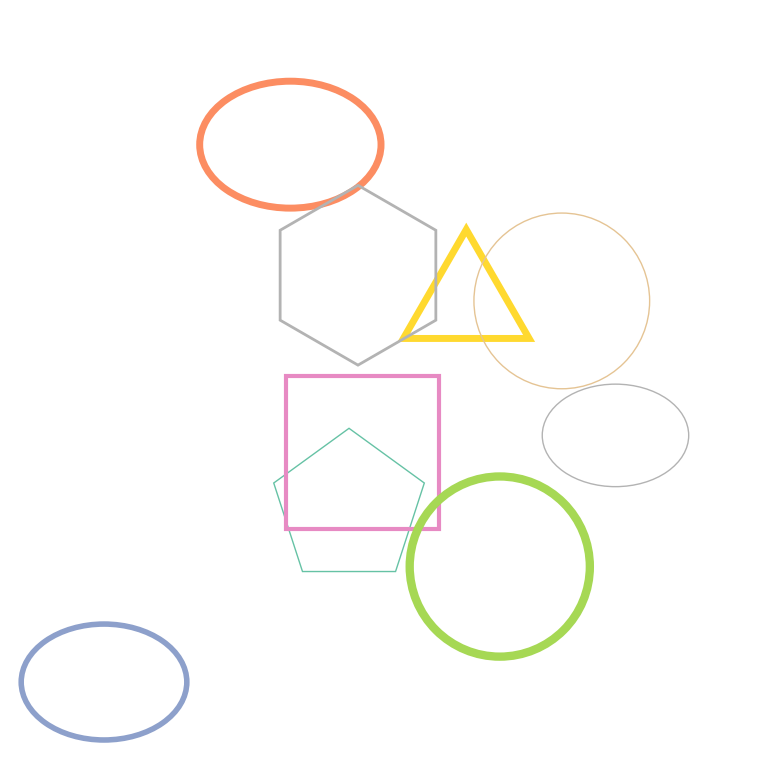[{"shape": "pentagon", "thickness": 0.5, "radius": 0.51, "center": [0.453, 0.341]}, {"shape": "oval", "thickness": 2.5, "radius": 0.59, "center": [0.377, 0.812]}, {"shape": "oval", "thickness": 2, "radius": 0.54, "center": [0.135, 0.114]}, {"shape": "square", "thickness": 1.5, "radius": 0.5, "center": [0.471, 0.412]}, {"shape": "circle", "thickness": 3, "radius": 0.58, "center": [0.649, 0.264]}, {"shape": "triangle", "thickness": 2.5, "radius": 0.47, "center": [0.606, 0.608]}, {"shape": "circle", "thickness": 0.5, "radius": 0.57, "center": [0.73, 0.609]}, {"shape": "hexagon", "thickness": 1, "radius": 0.58, "center": [0.465, 0.643]}, {"shape": "oval", "thickness": 0.5, "radius": 0.48, "center": [0.799, 0.435]}]